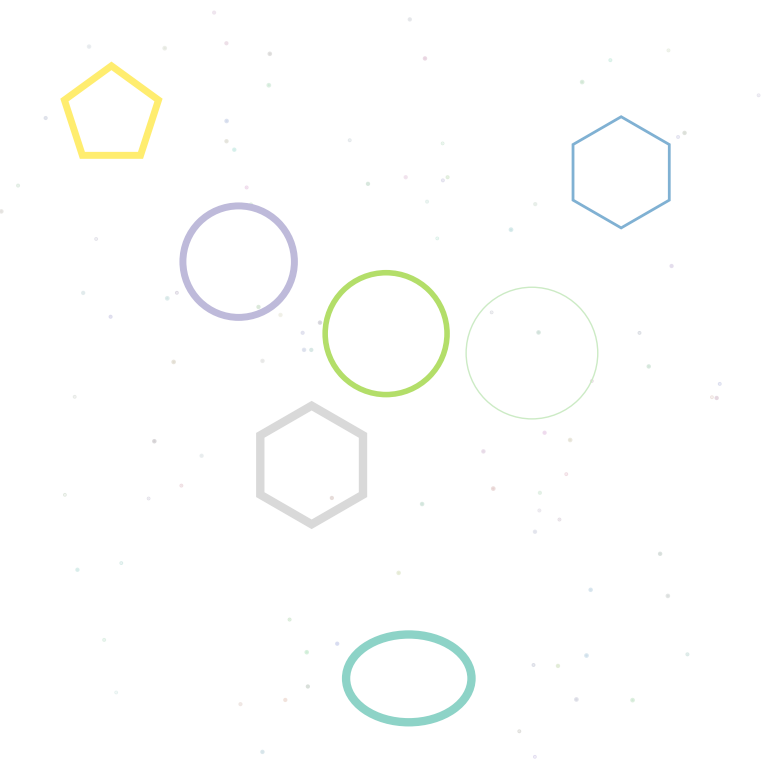[{"shape": "oval", "thickness": 3, "radius": 0.41, "center": [0.531, 0.119]}, {"shape": "circle", "thickness": 2.5, "radius": 0.36, "center": [0.31, 0.66]}, {"shape": "hexagon", "thickness": 1, "radius": 0.36, "center": [0.807, 0.776]}, {"shape": "circle", "thickness": 2, "radius": 0.4, "center": [0.501, 0.567]}, {"shape": "hexagon", "thickness": 3, "radius": 0.39, "center": [0.405, 0.396]}, {"shape": "circle", "thickness": 0.5, "radius": 0.43, "center": [0.691, 0.541]}, {"shape": "pentagon", "thickness": 2.5, "radius": 0.32, "center": [0.145, 0.85]}]